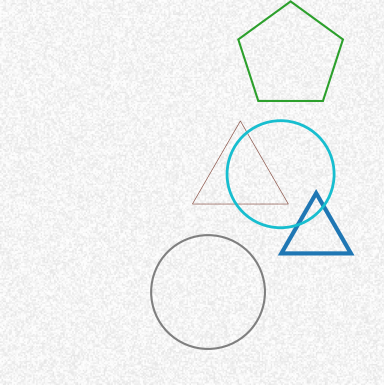[{"shape": "triangle", "thickness": 3, "radius": 0.52, "center": [0.821, 0.394]}, {"shape": "pentagon", "thickness": 1.5, "radius": 0.71, "center": [0.755, 0.853]}, {"shape": "triangle", "thickness": 0.5, "radius": 0.72, "center": [0.624, 0.542]}, {"shape": "circle", "thickness": 1.5, "radius": 0.74, "center": [0.54, 0.241]}, {"shape": "circle", "thickness": 2, "radius": 0.7, "center": [0.729, 0.548]}]